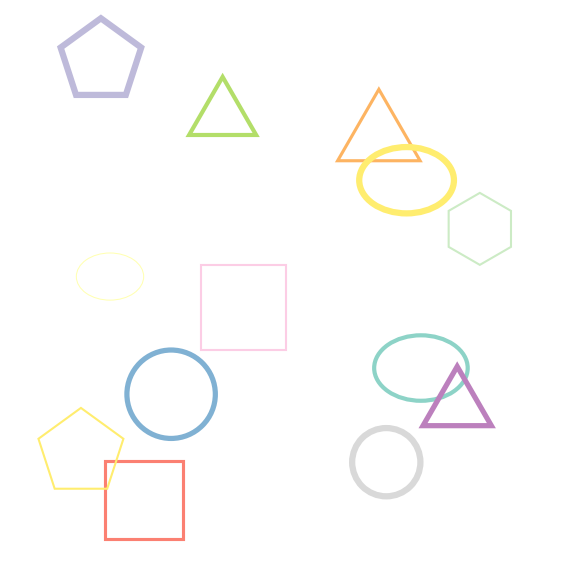[{"shape": "oval", "thickness": 2, "radius": 0.4, "center": [0.729, 0.362]}, {"shape": "oval", "thickness": 0.5, "radius": 0.29, "center": [0.19, 0.52]}, {"shape": "pentagon", "thickness": 3, "radius": 0.37, "center": [0.175, 0.894]}, {"shape": "square", "thickness": 1.5, "radius": 0.34, "center": [0.25, 0.133]}, {"shape": "circle", "thickness": 2.5, "radius": 0.38, "center": [0.296, 0.316]}, {"shape": "triangle", "thickness": 1.5, "radius": 0.41, "center": [0.656, 0.762]}, {"shape": "triangle", "thickness": 2, "radius": 0.34, "center": [0.386, 0.799]}, {"shape": "square", "thickness": 1, "radius": 0.37, "center": [0.422, 0.466]}, {"shape": "circle", "thickness": 3, "radius": 0.3, "center": [0.669, 0.199]}, {"shape": "triangle", "thickness": 2.5, "radius": 0.34, "center": [0.792, 0.296]}, {"shape": "hexagon", "thickness": 1, "radius": 0.31, "center": [0.831, 0.603]}, {"shape": "pentagon", "thickness": 1, "radius": 0.39, "center": [0.14, 0.215]}, {"shape": "oval", "thickness": 3, "radius": 0.41, "center": [0.704, 0.687]}]